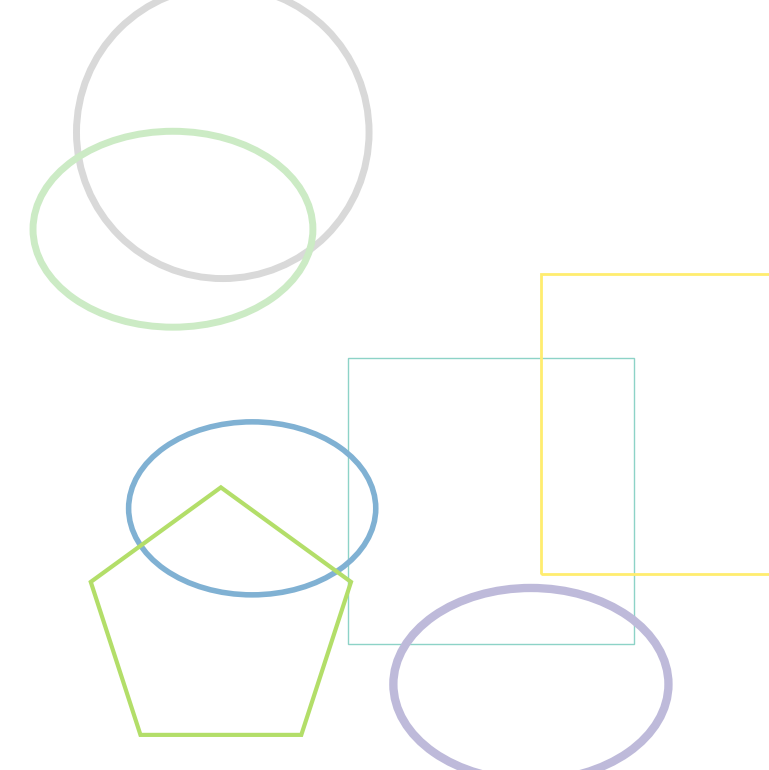[{"shape": "square", "thickness": 0.5, "radius": 0.93, "center": [0.638, 0.35]}, {"shape": "oval", "thickness": 3, "radius": 0.89, "center": [0.689, 0.111]}, {"shape": "oval", "thickness": 2, "radius": 0.8, "center": [0.328, 0.34]}, {"shape": "pentagon", "thickness": 1.5, "radius": 0.89, "center": [0.287, 0.189]}, {"shape": "circle", "thickness": 2.5, "radius": 0.95, "center": [0.289, 0.828]}, {"shape": "oval", "thickness": 2.5, "radius": 0.91, "center": [0.225, 0.702]}, {"shape": "square", "thickness": 1, "radius": 0.97, "center": [0.897, 0.449]}]